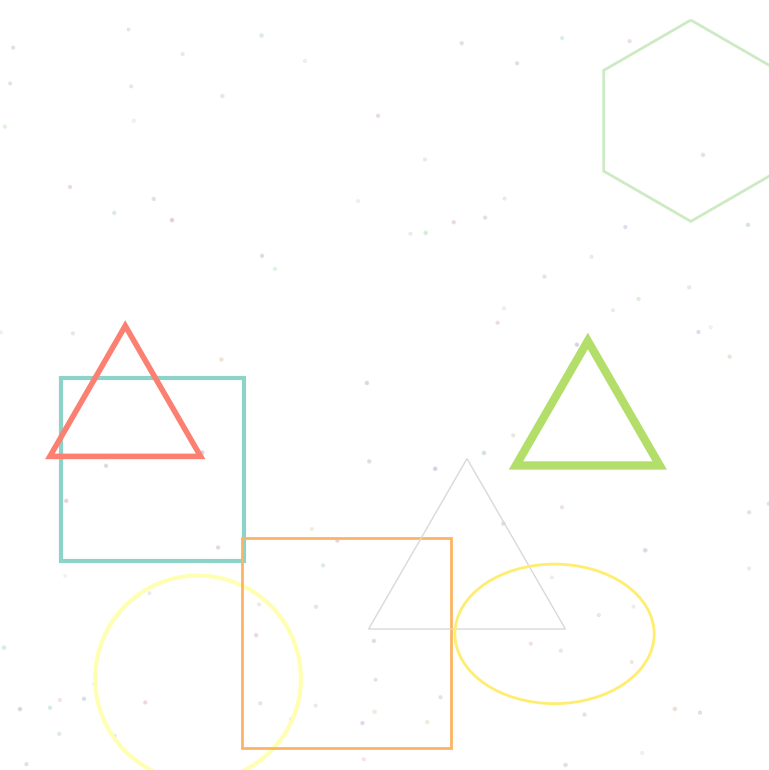[{"shape": "square", "thickness": 1.5, "radius": 0.59, "center": [0.198, 0.391]}, {"shape": "circle", "thickness": 1.5, "radius": 0.67, "center": [0.257, 0.119]}, {"shape": "triangle", "thickness": 2, "radius": 0.57, "center": [0.163, 0.464]}, {"shape": "square", "thickness": 1, "radius": 0.68, "center": [0.45, 0.165]}, {"shape": "triangle", "thickness": 3, "radius": 0.54, "center": [0.763, 0.449]}, {"shape": "triangle", "thickness": 0.5, "radius": 0.74, "center": [0.606, 0.257]}, {"shape": "hexagon", "thickness": 1, "radius": 0.65, "center": [0.897, 0.843]}, {"shape": "oval", "thickness": 1, "radius": 0.65, "center": [0.72, 0.177]}]